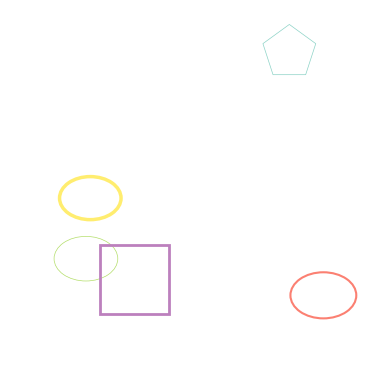[{"shape": "pentagon", "thickness": 0.5, "radius": 0.36, "center": [0.752, 0.864]}, {"shape": "oval", "thickness": 1.5, "radius": 0.43, "center": [0.84, 0.233]}, {"shape": "oval", "thickness": 0.5, "radius": 0.41, "center": [0.223, 0.328]}, {"shape": "square", "thickness": 2, "radius": 0.45, "center": [0.35, 0.275]}, {"shape": "oval", "thickness": 2.5, "radius": 0.4, "center": [0.235, 0.485]}]